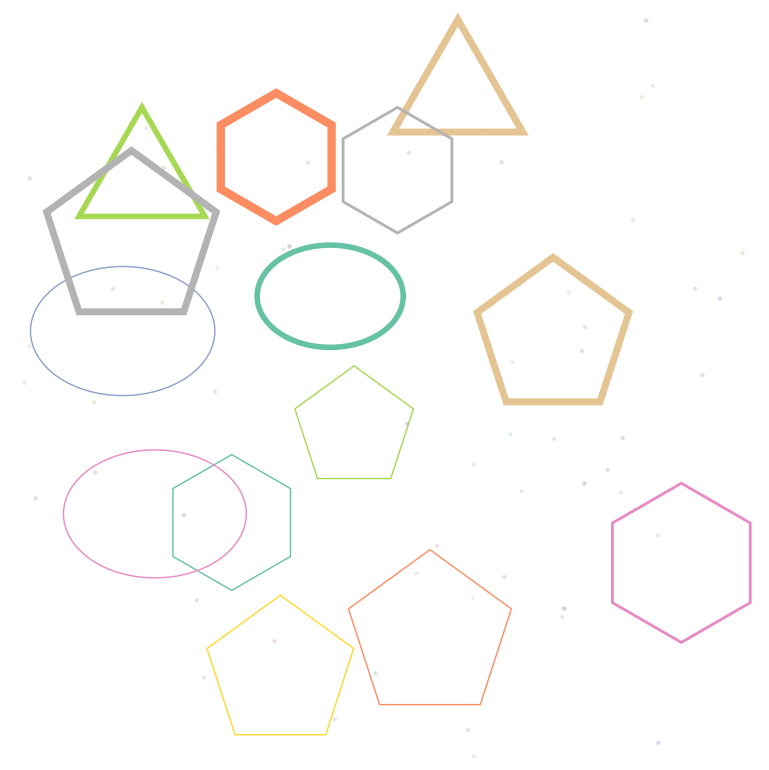[{"shape": "oval", "thickness": 2, "radius": 0.47, "center": [0.429, 0.615]}, {"shape": "hexagon", "thickness": 0.5, "radius": 0.44, "center": [0.301, 0.321]}, {"shape": "pentagon", "thickness": 0.5, "radius": 0.56, "center": [0.558, 0.175]}, {"shape": "hexagon", "thickness": 3, "radius": 0.42, "center": [0.359, 0.796]}, {"shape": "oval", "thickness": 0.5, "radius": 0.6, "center": [0.159, 0.57]}, {"shape": "hexagon", "thickness": 1, "radius": 0.52, "center": [0.885, 0.269]}, {"shape": "oval", "thickness": 0.5, "radius": 0.59, "center": [0.201, 0.333]}, {"shape": "triangle", "thickness": 2, "radius": 0.47, "center": [0.184, 0.766]}, {"shape": "pentagon", "thickness": 0.5, "radius": 0.4, "center": [0.46, 0.444]}, {"shape": "pentagon", "thickness": 0.5, "radius": 0.5, "center": [0.364, 0.127]}, {"shape": "pentagon", "thickness": 2.5, "radius": 0.52, "center": [0.718, 0.562]}, {"shape": "triangle", "thickness": 2.5, "radius": 0.49, "center": [0.595, 0.877]}, {"shape": "pentagon", "thickness": 2.5, "radius": 0.58, "center": [0.171, 0.689]}, {"shape": "hexagon", "thickness": 1, "radius": 0.41, "center": [0.516, 0.779]}]